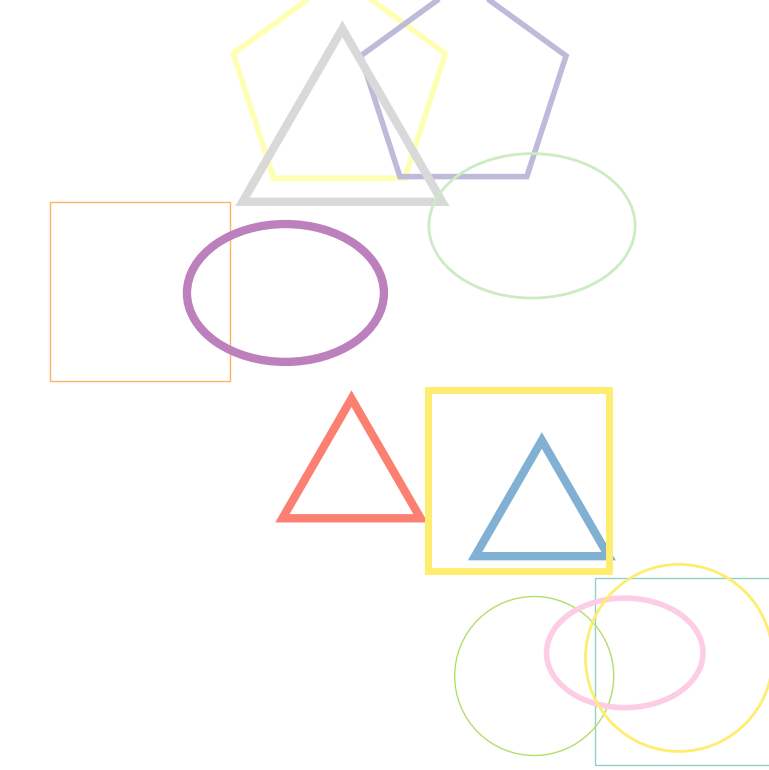[{"shape": "square", "thickness": 0.5, "radius": 0.61, "center": [0.895, 0.128]}, {"shape": "pentagon", "thickness": 2, "radius": 0.72, "center": [0.441, 0.886]}, {"shape": "pentagon", "thickness": 2, "radius": 0.7, "center": [0.602, 0.884]}, {"shape": "triangle", "thickness": 3, "radius": 0.52, "center": [0.456, 0.379]}, {"shape": "triangle", "thickness": 3, "radius": 0.5, "center": [0.704, 0.328]}, {"shape": "square", "thickness": 0.5, "radius": 0.58, "center": [0.182, 0.621]}, {"shape": "circle", "thickness": 0.5, "radius": 0.52, "center": [0.694, 0.122]}, {"shape": "oval", "thickness": 2, "radius": 0.51, "center": [0.811, 0.152]}, {"shape": "triangle", "thickness": 3, "radius": 0.75, "center": [0.445, 0.813]}, {"shape": "oval", "thickness": 3, "radius": 0.64, "center": [0.371, 0.62]}, {"shape": "oval", "thickness": 1, "radius": 0.67, "center": [0.691, 0.707]}, {"shape": "circle", "thickness": 1, "radius": 0.61, "center": [0.882, 0.146]}, {"shape": "square", "thickness": 2.5, "radius": 0.59, "center": [0.673, 0.376]}]